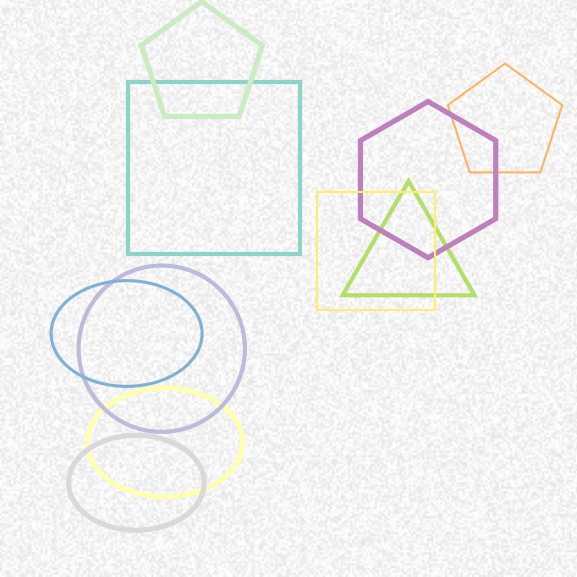[{"shape": "square", "thickness": 2, "radius": 0.74, "center": [0.371, 0.709]}, {"shape": "oval", "thickness": 2.5, "radius": 0.67, "center": [0.286, 0.233]}, {"shape": "circle", "thickness": 2, "radius": 0.72, "center": [0.28, 0.395]}, {"shape": "oval", "thickness": 1.5, "radius": 0.65, "center": [0.219, 0.422]}, {"shape": "pentagon", "thickness": 1, "radius": 0.52, "center": [0.875, 0.785]}, {"shape": "triangle", "thickness": 2, "radius": 0.66, "center": [0.707, 0.554]}, {"shape": "oval", "thickness": 2.5, "radius": 0.59, "center": [0.236, 0.163]}, {"shape": "hexagon", "thickness": 2.5, "radius": 0.68, "center": [0.741, 0.688]}, {"shape": "pentagon", "thickness": 2.5, "radius": 0.55, "center": [0.35, 0.886]}, {"shape": "square", "thickness": 1, "radius": 0.51, "center": [0.651, 0.565]}]